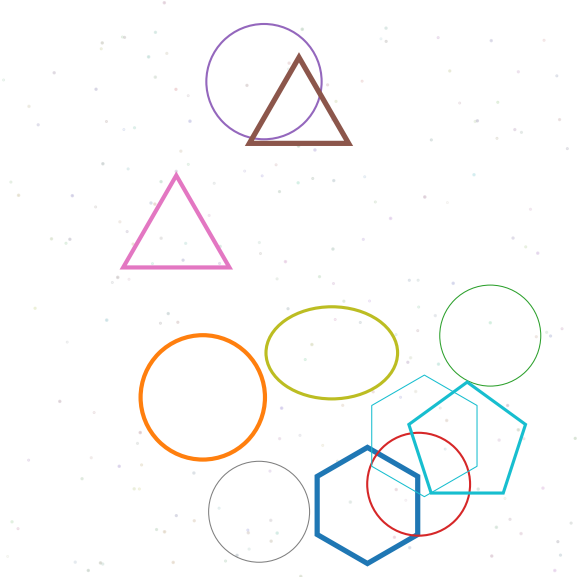[{"shape": "hexagon", "thickness": 2.5, "radius": 0.5, "center": [0.636, 0.124]}, {"shape": "circle", "thickness": 2, "radius": 0.54, "center": [0.351, 0.311]}, {"shape": "circle", "thickness": 0.5, "radius": 0.44, "center": [0.849, 0.418]}, {"shape": "circle", "thickness": 1, "radius": 0.45, "center": [0.725, 0.161]}, {"shape": "circle", "thickness": 1, "radius": 0.5, "center": [0.457, 0.858]}, {"shape": "triangle", "thickness": 2.5, "radius": 0.5, "center": [0.518, 0.801]}, {"shape": "triangle", "thickness": 2, "radius": 0.53, "center": [0.305, 0.589]}, {"shape": "circle", "thickness": 0.5, "radius": 0.44, "center": [0.449, 0.113]}, {"shape": "oval", "thickness": 1.5, "radius": 0.57, "center": [0.575, 0.388]}, {"shape": "hexagon", "thickness": 0.5, "radius": 0.53, "center": [0.735, 0.244]}, {"shape": "pentagon", "thickness": 1.5, "radius": 0.53, "center": [0.809, 0.231]}]